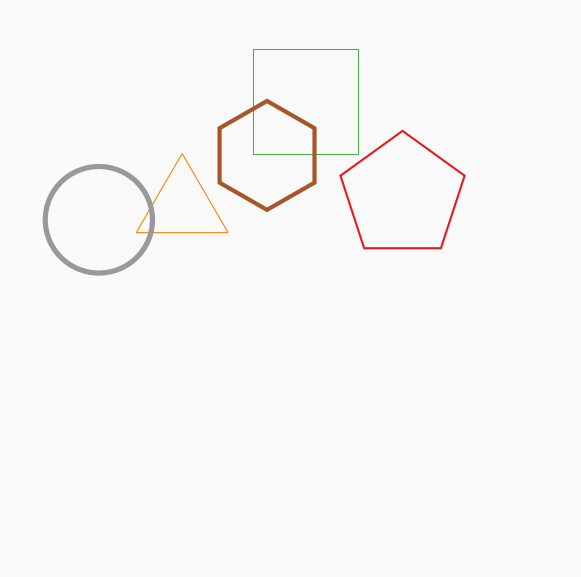[{"shape": "pentagon", "thickness": 1, "radius": 0.56, "center": [0.693, 0.66]}, {"shape": "square", "thickness": 0.5, "radius": 0.45, "center": [0.525, 0.823]}, {"shape": "triangle", "thickness": 0.5, "radius": 0.46, "center": [0.313, 0.642]}, {"shape": "hexagon", "thickness": 2, "radius": 0.47, "center": [0.459, 0.73]}, {"shape": "circle", "thickness": 2.5, "radius": 0.46, "center": [0.17, 0.619]}]